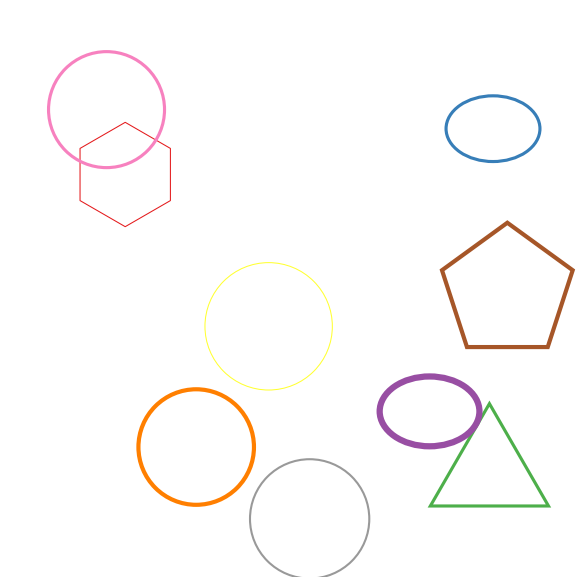[{"shape": "hexagon", "thickness": 0.5, "radius": 0.45, "center": [0.217, 0.697]}, {"shape": "oval", "thickness": 1.5, "radius": 0.41, "center": [0.854, 0.776]}, {"shape": "triangle", "thickness": 1.5, "radius": 0.59, "center": [0.847, 0.182]}, {"shape": "oval", "thickness": 3, "radius": 0.43, "center": [0.744, 0.287]}, {"shape": "circle", "thickness": 2, "radius": 0.5, "center": [0.34, 0.225]}, {"shape": "circle", "thickness": 0.5, "radius": 0.55, "center": [0.465, 0.434]}, {"shape": "pentagon", "thickness": 2, "radius": 0.59, "center": [0.879, 0.494]}, {"shape": "circle", "thickness": 1.5, "radius": 0.5, "center": [0.184, 0.809]}, {"shape": "circle", "thickness": 1, "radius": 0.52, "center": [0.536, 0.101]}]